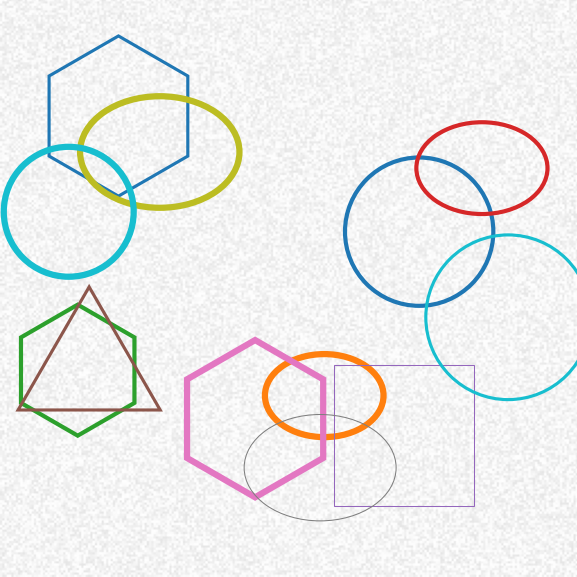[{"shape": "circle", "thickness": 2, "radius": 0.64, "center": [0.726, 0.598]}, {"shape": "hexagon", "thickness": 1.5, "radius": 0.69, "center": [0.205, 0.798]}, {"shape": "oval", "thickness": 3, "radius": 0.51, "center": [0.561, 0.314]}, {"shape": "hexagon", "thickness": 2, "radius": 0.57, "center": [0.135, 0.358]}, {"shape": "oval", "thickness": 2, "radius": 0.57, "center": [0.834, 0.708]}, {"shape": "square", "thickness": 0.5, "radius": 0.61, "center": [0.7, 0.245]}, {"shape": "triangle", "thickness": 1.5, "radius": 0.71, "center": [0.154, 0.36]}, {"shape": "hexagon", "thickness": 3, "radius": 0.68, "center": [0.442, 0.274]}, {"shape": "oval", "thickness": 0.5, "radius": 0.66, "center": [0.554, 0.189]}, {"shape": "oval", "thickness": 3, "radius": 0.69, "center": [0.277, 0.736]}, {"shape": "circle", "thickness": 3, "radius": 0.56, "center": [0.119, 0.632]}, {"shape": "circle", "thickness": 1.5, "radius": 0.71, "center": [0.88, 0.45]}]